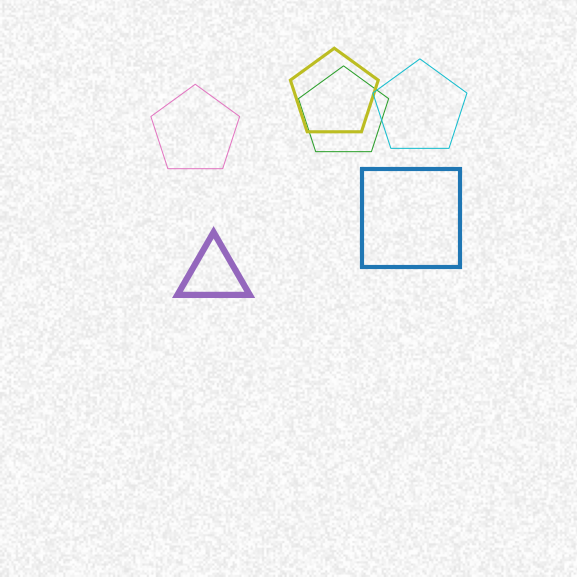[{"shape": "square", "thickness": 2, "radius": 0.42, "center": [0.711, 0.622]}, {"shape": "pentagon", "thickness": 0.5, "radius": 0.41, "center": [0.595, 0.803]}, {"shape": "triangle", "thickness": 3, "radius": 0.36, "center": [0.37, 0.525]}, {"shape": "pentagon", "thickness": 0.5, "radius": 0.4, "center": [0.338, 0.772]}, {"shape": "pentagon", "thickness": 1.5, "radius": 0.4, "center": [0.579, 0.836]}, {"shape": "pentagon", "thickness": 0.5, "radius": 0.43, "center": [0.727, 0.812]}]